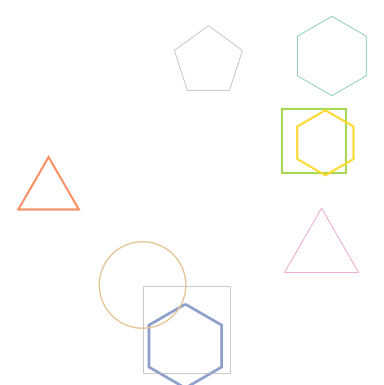[{"shape": "hexagon", "thickness": 0.5, "radius": 0.52, "center": [0.862, 0.854]}, {"shape": "triangle", "thickness": 1.5, "radius": 0.45, "center": [0.126, 0.501]}, {"shape": "hexagon", "thickness": 2, "radius": 0.54, "center": [0.481, 0.101]}, {"shape": "triangle", "thickness": 0.5, "radius": 0.56, "center": [0.835, 0.348]}, {"shape": "square", "thickness": 1.5, "radius": 0.42, "center": [0.817, 0.633]}, {"shape": "hexagon", "thickness": 1.5, "radius": 0.42, "center": [0.845, 0.629]}, {"shape": "circle", "thickness": 1, "radius": 0.56, "center": [0.37, 0.26]}, {"shape": "square", "thickness": 0.5, "radius": 0.57, "center": [0.484, 0.145]}, {"shape": "pentagon", "thickness": 0.5, "radius": 0.46, "center": [0.541, 0.84]}]